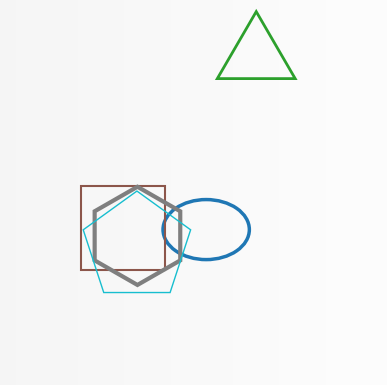[{"shape": "oval", "thickness": 2.5, "radius": 0.56, "center": [0.532, 0.404]}, {"shape": "triangle", "thickness": 2, "radius": 0.58, "center": [0.661, 0.854]}, {"shape": "square", "thickness": 1.5, "radius": 0.55, "center": [0.318, 0.408]}, {"shape": "hexagon", "thickness": 3, "radius": 0.64, "center": [0.355, 0.387]}, {"shape": "pentagon", "thickness": 1, "radius": 0.73, "center": [0.353, 0.358]}]